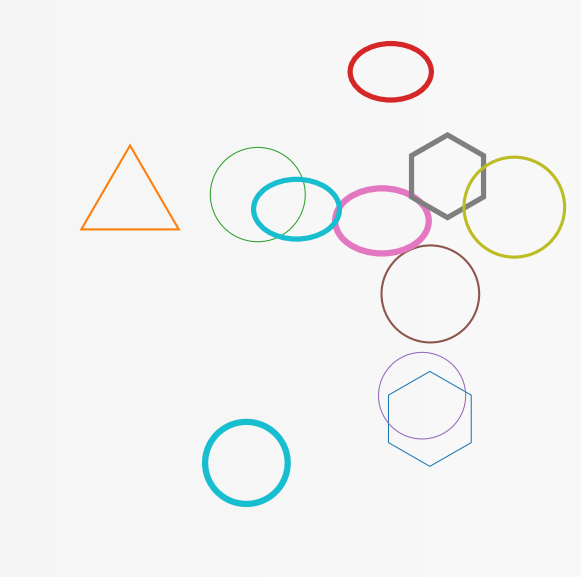[{"shape": "hexagon", "thickness": 0.5, "radius": 0.41, "center": [0.74, 0.274]}, {"shape": "triangle", "thickness": 1, "radius": 0.48, "center": [0.224, 0.65]}, {"shape": "circle", "thickness": 0.5, "radius": 0.41, "center": [0.444, 0.662]}, {"shape": "oval", "thickness": 2.5, "radius": 0.35, "center": [0.672, 0.875]}, {"shape": "circle", "thickness": 0.5, "radius": 0.37, "center": [0.726, 0.314]}, {"shape": "circle", "thickness": 1, "radius": 0.42, "center": [0.74, 0.49]}, {"shape": "oval", "thickness": 3, "radius": 0.4, "center": [0.657, 0.617]}, {"shape": "hexagon", "thickness": 2.5, "radius": 0.36, "center": [0.77, 0.694]}, {"shape": "circle", "thickness": 1.5, "radius": 0.43, "center": [0.885, 0.64]}, {"shape": "oval", "thickness": 2.5, "radius": 0.37, "center": [0.51, 0.637]}, {"shape": "circle", "thickness": 3, "radius": 0.36, "center": [0.424, 0.198]}]